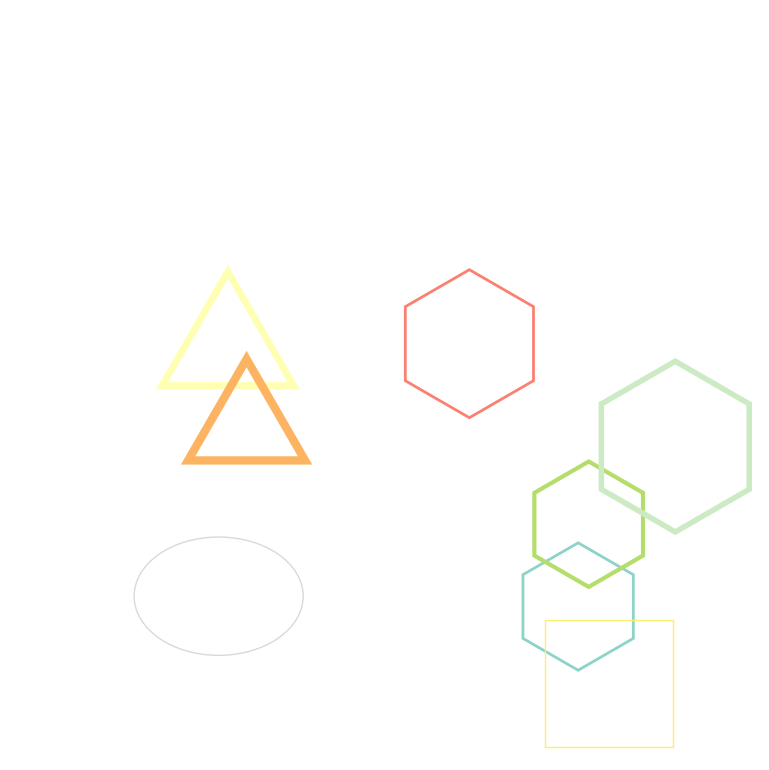[{"shape": "hexagon", "thickness": 1, "radius": 0.41, "center": [0.751, 0.212]}, {"shape": "triangle", "thickness": 2.5, "radius": 0.49, "center": [0.296, 0.548]}, {"shape": "hexagon", "thickness": 1, "radius": 0.48, "center": [0.61, 0.554]}, {"shape": "triangle", "thickness": 3, "radius": 0.44, "center": [0.32, 0.446]}, {"shape": "hexagon", "thickness": 1.5, "radius": 0.41, "center": [0.765, 0.319]}, {"shape": "oval", "thickness": 0.5, "radius": 0.55, "center": [0.284, 0.226]}, {"shape": "hexagon", "thickness": 2, "radius": 0.55, "center": [0.877, 0.42]}, {"shape": "square", "thickness": 0.5, "radius": 0.41, "center": [0.791, 0.112]}]